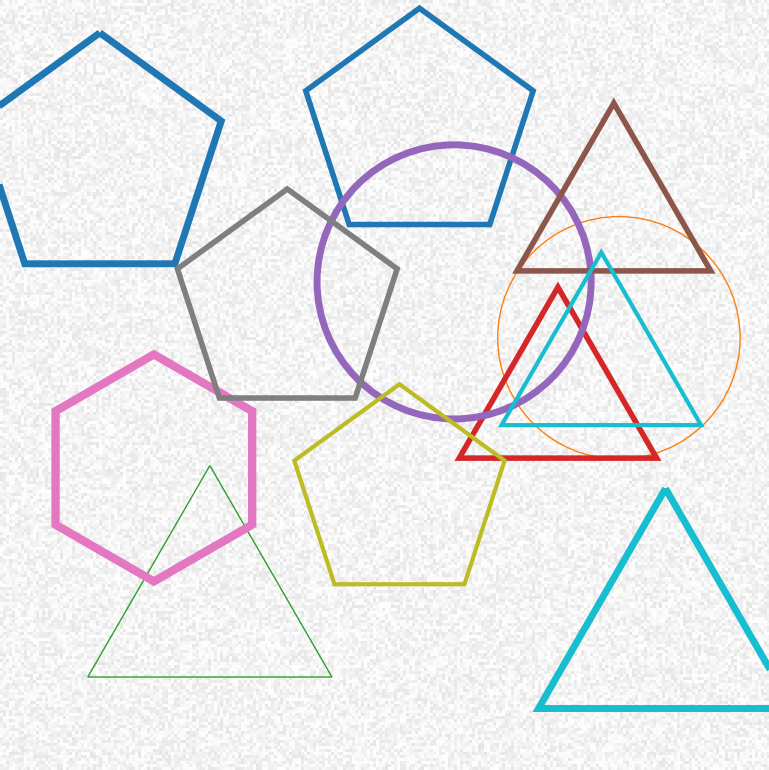[{"shape": "pentagon", "thickness": 2.5, "radius": 0.83, "center": [0.13, 0.792]}, {"shape": "pentagon", "thickness": 2, "radius": 0.78, "center": [0.545, 0.834]}, {"shape": "circle", "thickness": 0.5, "radius": 0.79, "center": [0.804, 0.561]}, {"shape": "triangle", "thickness": 0.5, "radius": 0.92, "center": [0.273, 0.212]}, {"shape": "triangle", "thickness": 2, "radius": 0.74, "center": [0.725, 0.479]}, {"shape": "circle", "thickness": 2.5, "radius": 0.89, "center": [0.59, 0.634]}, {"shape": "triangle", "thickness": 2, "radius": 0.73, "center": [0.797, 0.721]}, {"shape": "hexagon", "thickness": 3, "radius": 0.74, "center": [0.2, 0.392]}, {"shape": "pentagon", "thickness": 2, "radius": 0.75, "center": [0.373, 0.604]}, {"shape": "pentagon", "thickness": 1.5, "radius": 0.72, "center": [0.519, 0.357]}, {"shape": "triangle", "thickness": 2.5, "radius": 0.95, "center": [0.864, 0.175]}, {"shape": "triangle", "thickness": 1.5, "radius": 0.75, "center": [0.781, 0.523]}]